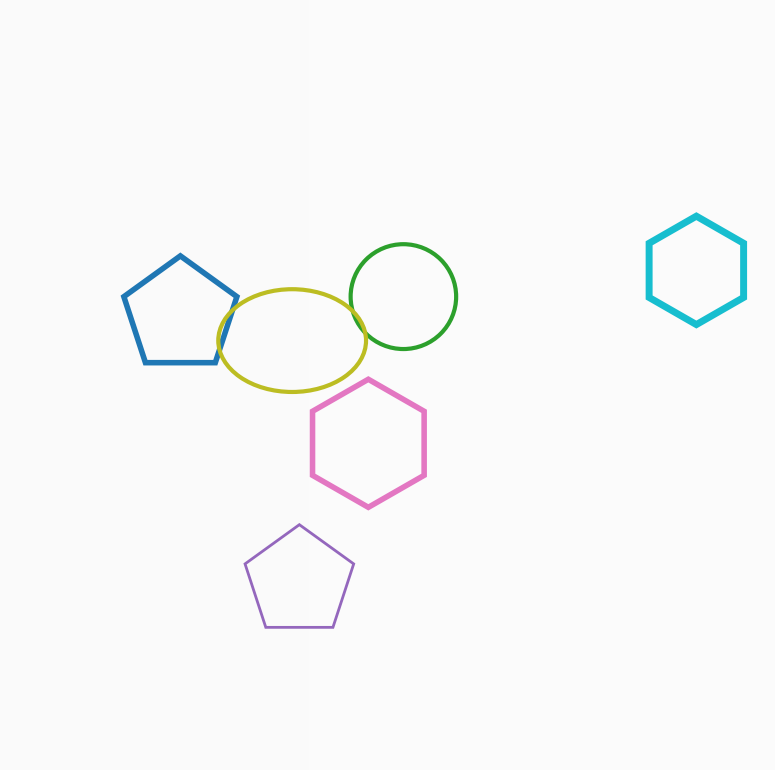[{"shape": "pentagon", "thickness": 2, "radius": 0.38, "center": [0.233, 0.591]}, {"shape": "circle", "thickness": 1.5, "radius": 0.34, "center": [0.521, 0.615]}, {"shape": "pentagon", "thickness": 1, "radius": 0.37, "center": [0.386, 0.245]}, {"shape": "hexagon", "thickness": 2, "radius": 0.42, "center": [0.475, 0.424]}, {"shape": "oval", "thickness": 1.5, "radius": 0.48, "center": [0.377, 0.558]}, {"shape": "hexagon", "thickness": 2.5, "radius": 0.35, "center": [0.899, 0.649]}]